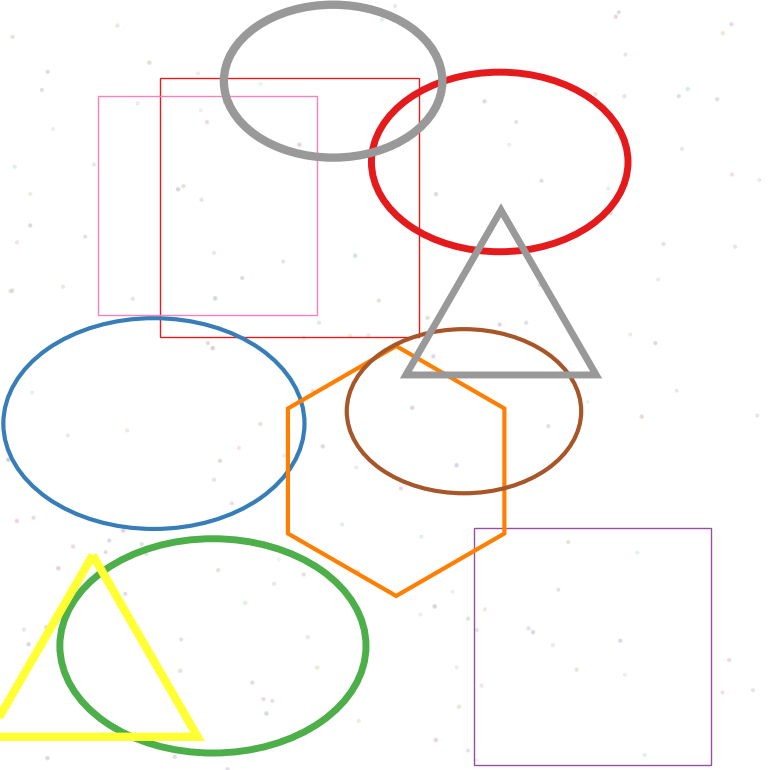[{"shape": "square", "thickness": 0.5, "radius": 0.84, "center": [0.376, 0.731]}, {"shape": "oval", "thickness": 2.5, "radius": 0.83, "center": [0.649, 0.79]}, {"shape": "oval", "thickness": 1.5, "radius": 0.98, "center": [0.2, 0.45]}, {"shape": "oval", "thickness": 2.5, "radius": 0.99, "center": [0.277, 0.161]}, {"shape": "square", "thickness": 0.5, "radius": 0.77, "center": [0.77, 0.161]}, {"shape": "hexagon", "thickness": 1.5, "radius": 0.81, "center": [0.514, 0.388]}, {"shape": "triangle", "thickness": 3, "radius": 0.79, "center": [0.12, 0.122]}, {"shape": "oval", "thickness": 1.5, "radius": 0.76, "center": [0.603, 0.466]}, {"shape": "square", "thickness": 0.5, "radius": 0.71, "center": [0.27, 0.733]}, {"shape": "triangle", "thickness": 2.5, "radius": 0.71, "center": [0.651, 0.584]}, {"shape": "oval", "thickness": 3, "radius": 0.71, "center": [0.433, 0.895]}]